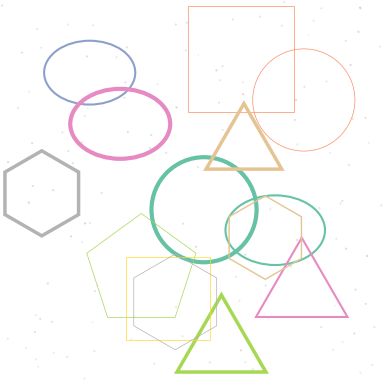[{"shape": "circle", "thickness": 3, "radius": 0.68, "center": [0.53, 0.455]}, {"shape": "oval", "thickness": 1.5, "radius": 0.65, "center": [0.715, 0.402]}, {"shape": "circle", "thickness": 0.5, "radius": 0.66, "center": [0.789, 0.74]}, {"shape": "square", "thickness": 0.5, "radius": 0.69, "center": [0.625, 0.846]}, {"shape": "oval", "thickness": 1.5, "radius": 0.59, "center": [0.233, 0.811]}, {"shape": "oval", "thickness": 3, "radius": 0.65, "center": [0.312, 0.678]}, {"shape": "triangle", "thickness": 1.5, "radius": 0.69, "center": [0.784, 0.245]}, {"shape": "pentagon", "thickness": 0.5, "radius": 0.75, "center": [0.367, 0.296]}, {"shape": "triangle", "thickness": 2.5, "radius": 0.67, "center": [0.575, 0.1]}, {"shape": "square", "thickness": 0.5, "radius": 0.54, "center": [0.437, 0.225]}, {"shape": "hexagon", "thickness": 1, "radius": 0.54, "center": [0.689, 0.383]}, {"shape": "triangle", "thickness": 2.5, "radius": 0.57, "center": [0.633, 0.617]}, {"shape": "hexagon", "thickness": 2.5, "radius": 0.55, "center": [0.108, 0.498]}, {"shape": "hexagon", "thickness": 0.5, "radius": 0.62, "center": [0.455, 0.216]}]